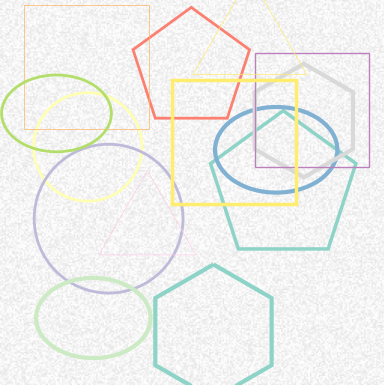[{"shape": "hexagon", "thickness": 3, "radius": 0.87, "center": [0.554, 0.139]}, {"shape": "pentagon", "thickness": 2.5, "radius": 0.99, "center": [0.736, 0.514]}, {"shape": "circle", "thickness": 2, "radius": 0.7, "center": [0.228, 0.618]}, {"shape": "circle", "thickness": 2, "radius": 0.97, "center": [0.282, 0.432]}, {"shape": "pentagon", "thickness": 2, "radius": 0.8, "center": [0.497, 0.822]}, {"shape": "oval", "thickness": 3, "radius": 0.79, "center": [0.717, 0.611]}, {"shape": "square", "thickness": 0.5, "radius": 0.81, "center": [0.224, 0.827]}, {"shape": "oval", "thickness": 2, "radius": 0.71, "center": [0.147, 0.705]}, {"shape": "triangle", "thickness": 0.5, "radius": 0.73, "center": [0.383, 0.411]}, {"shape": "hexagon", "thickness": 3, "radius": 0.74, "center": [0.789, 0.687]}, {"shape": "square", "thickness": 1, "radius": 0.74, "center": [0.811, 0.713]}, {"shape": "oval", "thickness": 3, "radius": 0.74, "center": [0.242, 0.174]}, {"shape": "square", "thickness": 2.5, "radius": 0.8, "center": [0.607, 0.631]}, {"shape": "triangle", "thickness": 0.5, "radius": 0.85, "center": [0.649, 0.892]}]